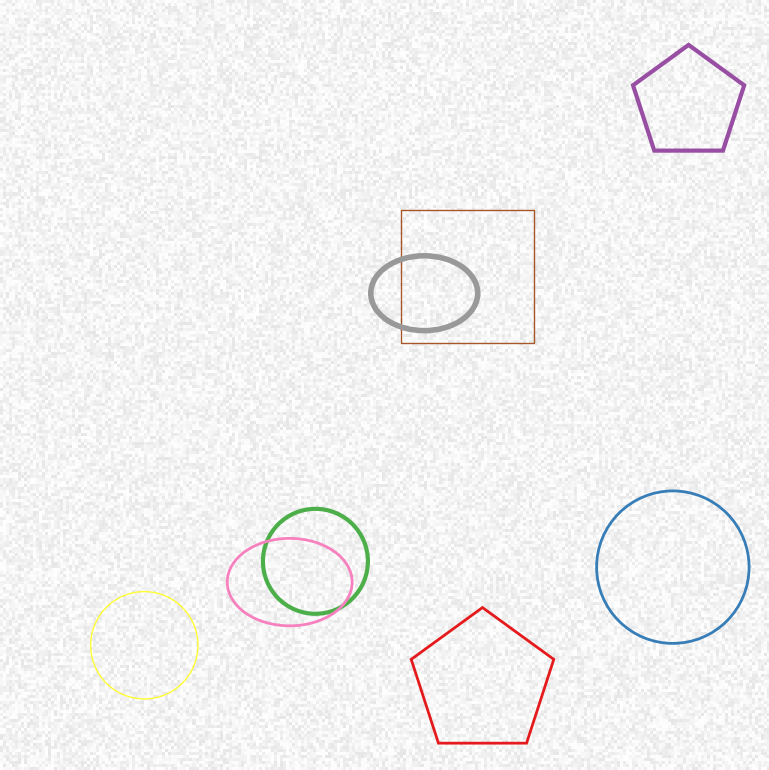[{"shape": "pentagon", "thickness": 1, "radius": 0.49, "center": [0.627, 0.114]}, {"shape": "circle", "thickness": 1, "radius": 0.5, "center": [0.874, 0.263]}, {"shape": "circle", "thickness": 1.5, "radius": 0.34, "center": [0.41, 0.271]}, {"shape": "pentagon", "thickness": 1.5, "radius": 0.38, "center": [0.894, 0.866]}, {"shape": "circle", "thickness": 0.5, "radius": 0.35, "center": [0.187, 0.162]}, {"shape": "square", "thickness": 0.5, "radius": 0.43, "center": [0.607, 0.64]}, {"shape": "oval", "thickness": 1, "radius": 0.41, "center": [0.376, 0.244]}, {"shape": "oval", "thickness": 2, "radius": 0.35, "center": [0.551, 0.619]}]